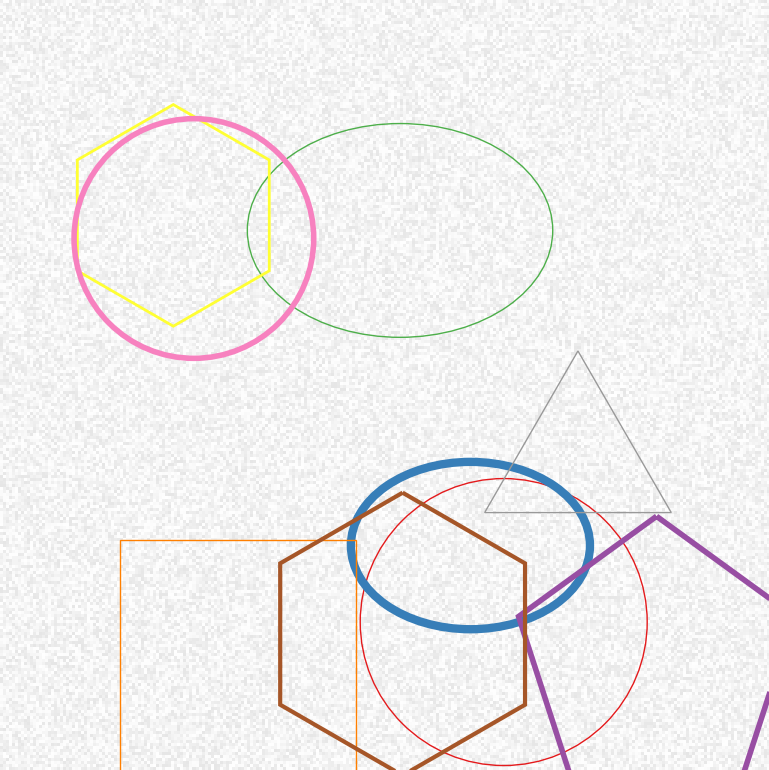[{"shape": "circle", "thickness": 0.5, "radius": 0.93, "center": [0.654, 0.192]}, {"shape": "oval", "thickness": 3, "radius": 0.78, "center": [0.611, 0.291]}, {"shape": "oval", "thickness": 0.5, "radius": 0.99, "center": [0.52, 0.701]}, {"shape": "pentagon", "thickness": 2, "radius": 0.94, "center": [0.853, 0.141]}, {"shape": "square", "thickness": 0.5, "radius": 0.77, "center": [0.31, 0.145]}, {"shape": "hexagon", "thickness": 1, "radius": 0.72, "center": [0.225, 0.72]}, {"shape": "hexagon", "thickness": 1.5, "radius": 0.92, "center": [0.523, 0.177]}, {"shape": "circle", "thickness": 2, "radius": 0.78, "center": [0.252, 0.69]}, {"shape": "triangle", "thickness": 0.5, "radius": 0.7, "center": [0.751, 0.404]}]